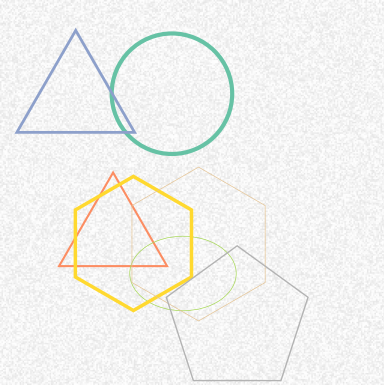[{"shape": "circle", "thickness": 3, "radius": 0.78, "center": [0.447, 0.757]}, {"shape": "triangle", "thickness": 1.5, "radius": 0.81, "center": [0.294, 0.39]}, {"shape": "triangle", "thickness": 2, "radius": 0.88, "center": [0.197, 0.744]}, {"shape": "oval", "thickness": 0.5, "radius": 0.69, "center": [0.475, 0.29]}, {"shape": "hexagon", "thickness": 2.5, "radius": 0.87, "center": [0.347, 0.368]}, {"shape": "hexagon", "thickness": 0.5, "radius": 1.0, "center": [0.516, 0.366]}, {"shape": "pentagon", "thickness": 1, "radius": 0.97, "center": [0.616, 0.168]}]